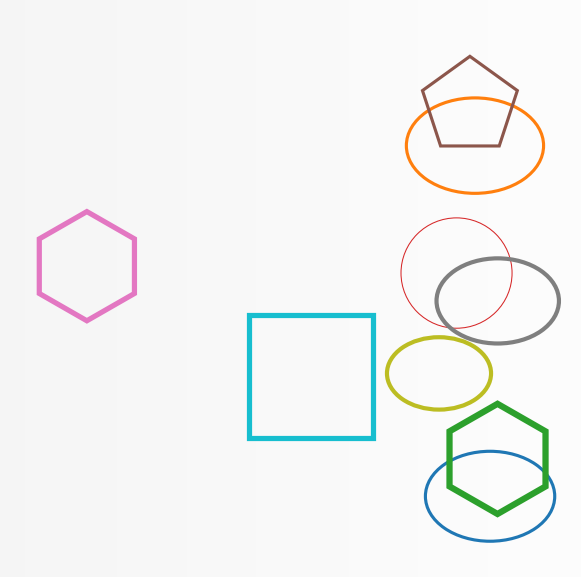[{"shape": "oval", "thickness": 1.5, "radius": 0.56, "center": [0.843, 0.14]}, {"shape": "oval", "thickness": 1.5, "radius": 0.59, "center": [0.817, 0.747]}, {"shape": "hexagon", "thickness": 3, "radius": 0.48, "center": [0.856, 0.204]}, {"shape": "circle", "thickness": 0.5, "radius": 0.48, "center": [0.785, 0.526]}, {"shape": "pentagon", "thickness": 1.5, "radius": 0.43, "center": [0.808, 0.816]}, {"shape": "hexagon", "thickness": 2.5, "radius": 0.47, "center": [0.149, 0.538]}, {"shape": "oval", "thickness": 2, "radius": 0.53, "center": [0.856, 0.478]}, {"shape": "oval", "thickness": 2, "radius": 0.45, "center": [0.755, 0.353]}, {"shape": "square", "thickness": 2.5, "radius": 0.53, "center": [0.535, 0.347]}]